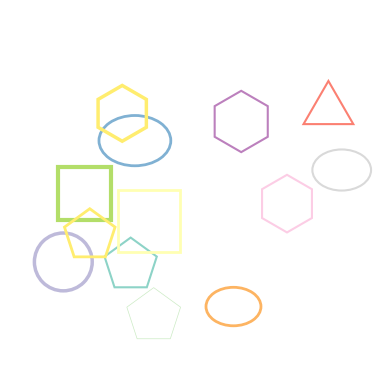[{"shape": "pentagon", "thickness": 1.5, "radius": 0.36, "center": [0.339, 0.312]}, {"shape": "square", "thickness": 2, "radius": 0.4, "center": [0.388, 0.426]}, {"shape": "circle", "thickness": 2.5, "radius": 0.38, "center": [0.164, 0.32]}, {"shape": "triangle", "thickness": 1.5, "radius": 0.37, "center": [0.853, 0.715]}, {"shape": "oval", "thickness": 2, "radius": 0.47, "center": [0.35, 0.635]}, {"shape": "oval", "thickness": 2, "radius": 0.36, "center": [0.606, 0.204]}, {"shape": "square", "thickness": 3, "radius": 0.34, "center": [0.22, 0.499]}, {"shape": "hexagon", "thickness": 1.5, "radius": 0.37, "center": [0.745, 0.471]}, {"shape": "oval", "thickness": 1.5, "radius": 0.38, "center": [0.888, 0.558]}, {"shape": "hexagon", "thickness": 1.5, "radius": 0.4, "center": [0.627, 0.684]}, {"shape": "pentagon", "thickness": 0.5, "radius": 0.37, "center": [0.399, 0.179]}, {"shape": "hexagon", "thickness": 2.5, "radius": 0.36, "center": [0.317, 0.706]}, {"shape": "pentagon", "thickness": 2, "radius": 0.35, "center": [0.233, 0.389]}]